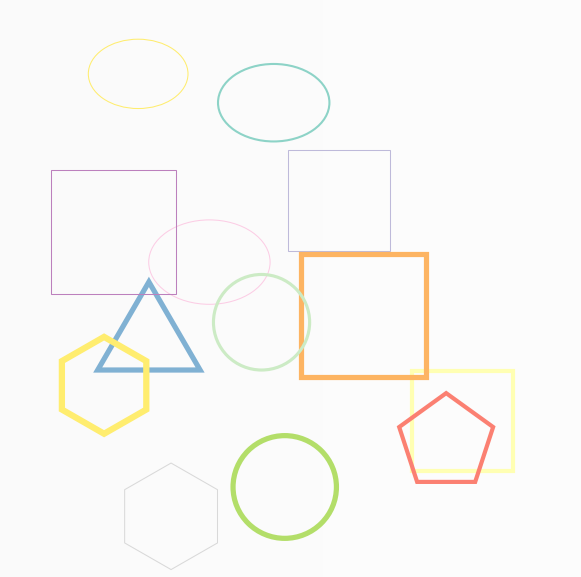[{"shape": "oval", "thickness": 1, "radius": 0.48, "center": [0.471, 0.821]}, {"shape": "square", "thickness": 2, "radius": 0.44, "center": [0.795, 0.27]}, {"shape": "square", "thickness": 0.5, "radius": 0.44, "center": [0.583, 0.652]}, {"shape": "pentagon", "thickness": 2, "radius": 0.42, "center": [0.768, 0.233]}, {"shape": "triangle", "thickness": 2.5, "radius": 0.51, "center": [0.256, 0.409]}, {"shape": "square", "thickness": 2.5, "radius": 0.54, "center": [0.626, 0.453]}, {"shape": "circle", "thickness": 2.5, "radius": 0.44, "center": [0.49, 0.156]}, {"shape": "oval", "thickness": 0.5, "radius": 0.52, "center": [0.36, 0.545]}, {"shape": "hexagon", "thickness": 0.5, "radius": 0.46, "center": [0.294, 0.105]}, {"shape": "square", "thickness": 0.5, "radius": 0.54, "center": [0.195, 0.598]}, {"shape": "circle", "thickness": 1.5, "radius": 0.41, "center": [0.45, 0.441]}, {"shape": "hexagon", "thickness": 3, "radius": 0.42, "center": [0.179, 0.332]}, {"shape": "oval", "thickness": 0.5, "radius": 0.43, "center": [0.238, 0.871]}]